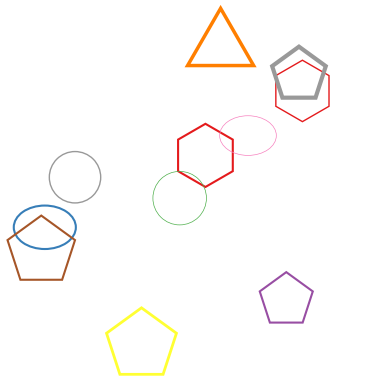[{"shape": "hexagon", "thickness": 1.5, "radius": 0.41, "center": [0.534, 0.596]}, {"shape": "hexagon", "thickness": 1, "radius": 0.4, "center": [0.786, 0.764]}, {"shape": "oval", "thickness": 1.5, "radius": 0.4, "center": [0.116, 0.41]}, {"shape": "circle", "thickness": 0.5, "radius": 0.35, "center": [0.467, 0.485]}, {"shape": "pentagon", "thickness": 1.5, "radius": 0.36, "center": [0.744, 0.221]}, {"shape": "triangle", "thickness": 2.5, "radius": 0.5, "center": [0.573, 0.879]}, {"shape": "pentagon", "thickness": 2, "radius": 0.48, "center": [0.367, 0.105]}, {"shape": "pentagon", "thickness": 1.5, "radius": 0.46, "center": [0.107, 0.348]}, {"shape": "oval", "thickness": 0.5, "radius": 0.37, "center": [0.644, 0.648]}, {"shape": "circle", "thickness": 1, "radius": 0.33, "center": [0.195, 0.54]}, {"shape": "pentagon", "thickness": 3, "radius": 0.37, "center": [0.777, 0.806]}]